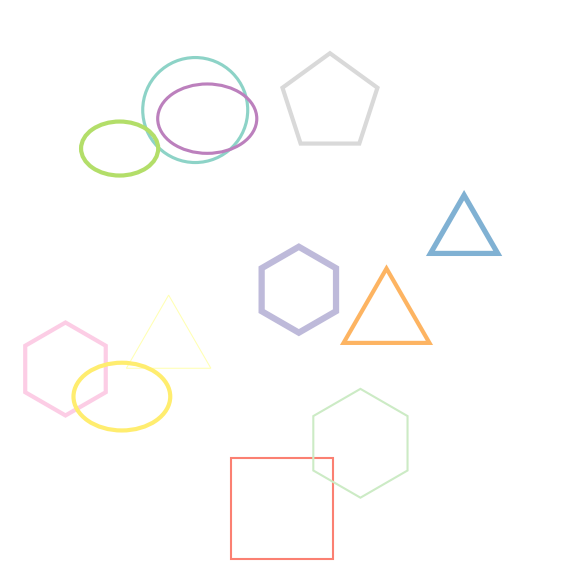[{"shape": "circle", "thickness": 1.5, "radius": 0.45, "center": [0.338, 0.809]}, {"shape": "triangle", "thickness": 0.5, "radius": 0.42, "center": [0.292, 0.404]}, {"shape": "hexagon", "thickness": 3, "radius": 0.37, "center": [0.517, 0.497]}, {"shape": "square", "thickness": 1, "radius": 0.44, "center": [0.488, 0.118]}, {"shape": "triangle", "thickness": 2.5, "radius": 0.34, "center": [0.804, 0.594]}, {"shape": "triangle", "thickness": 2, "radius": 0.43, "center": [0.669, 0.448]}, {"shape": "oval", "thickness": 2, "radius": 0.33, "center": [0.207, 0.742]}, {"shape": "hexagon", "thickness": 2, "radius": 0.4, "center": [0.113, 0.36]}, {"shape": "pentagon", "thickness": 2, "radius": 0.43, "center": [0.571, 0.82]}, {"shape": "oval", "thickness": 1.5, "radius": 0.43, "center": [0.359, 0.794]}, {"shape": "hexagon", "thickness": 1, "radius": 0.47, "center": [0.624, 0.232]}, {"shape": "oval", "thickness": 2, "radius": 0.42, "center": [0.211, 0.312]}]